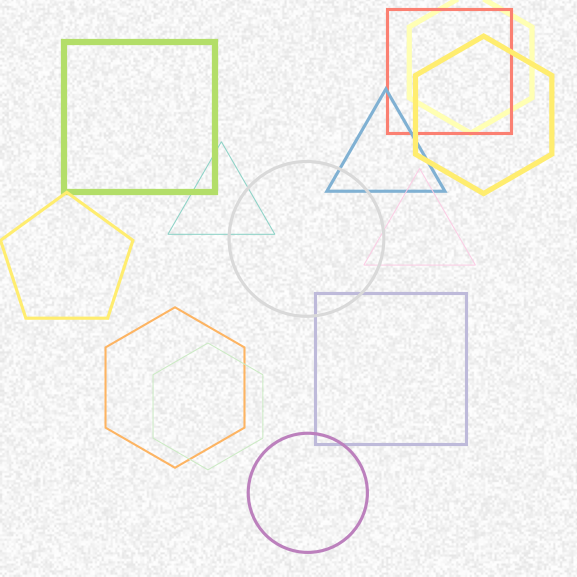[{"shape": "triangle", "thickness": 0.5, "radius": 0.53, "center": [0.383, 0.647]}, {"shape": "hexagon", "thickness": 2.5, "radius": 0.61, "center": [0.815, 0.891]}, {"shape": "square", "thickness": 1.5, "radius": 0.65, "center": [0.676, 0.361]}, {"shape": "square", "thickness": 1.5, "radius": 0.54, "center": [0.777, 0.876]}, {"shape": "triangle", "thickness": 1.5, "radius": 0.59, "center": [0.668, 0.727]}, {"shape": "hexagon", "thickness": 1, "radius": 0.69, "center": [0.303, 0.328]}, {"shape": "square", "thickness": 3, "radius": 0.65, "center": [0.242, 0.796]}, {"shape": "triangle", "thickness": 0.5, "radius": 0.56, "center": [0.727, 0.596]}, {"shape": "circle", "thickness": 1.5, "radius": 0.67, "center": [0.531, 0.585]}, {"shape": "circle", "thickness": 1.5, "radius": 0.52, "center": [0.533, 0.146]}, {"shape": "hexagon", "thickness": 0.5, "radius": 0.55, "center": [0.36, 0.295]}, {"shape": "hexagon", "thickness": 2.5, "radius": 0.68, "center": [0.838, 0.8]}, {"shape": "pentagon", "thickness": 1.5, "radius": 0.6, "center": [0.116, 0.546]}]